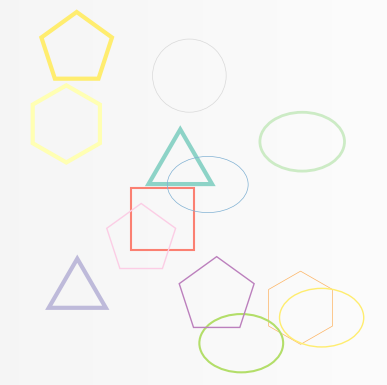[{"shape": "triangle", "thickness": 3, "radius": 0.47, "center": [0.465, 0.569]}, {"shape": "hexagon", "thickness": 3, "radius": 0.5, "center": [0.171, 0.678]}, {"shape": "triangle", "thickness": 3, "radius": 0.43, "center": [0.199, 0.243]}, {"shape": "square", "thickness": 1.5, "radius": 0.4, "center": [0.419, 0.43]}, {"shape": "oval", "thickness": 0.5, "radius": 0.52, "center": [0.536, 0.521]}, {"shape": "hexagon", "thickness": 0.5, "radius": 0.48, "center": [0.776, 0.201]}, {"shape": "oval", "thickness": 1.5, "radius": 0.54, "center": [0.623, 0.109]}, {"shape": "pentagon", "thickness": 1, "radius": 0.47, "center": [0.364, 0.378]}, {"shape": "circle", "thickness": 0.5, "radius": 0.47, "center": [0.489, 0.804]}, {"shape": "pentagon", "thickness": 1, "radius": 0.51, "center": [0.559, 0.232]}, {"shape": "oval", "thickness": 2, "radius": 0.55, "center": [0.78, 0.632]}, {"shape": "pentagon", "thickness": 3, "radius": 0.48, "center": [0.198, 0.873]}, {"shape": "oval", "thickness": 1, "radius": 0.54, "center": [0.83, 0.175]}]